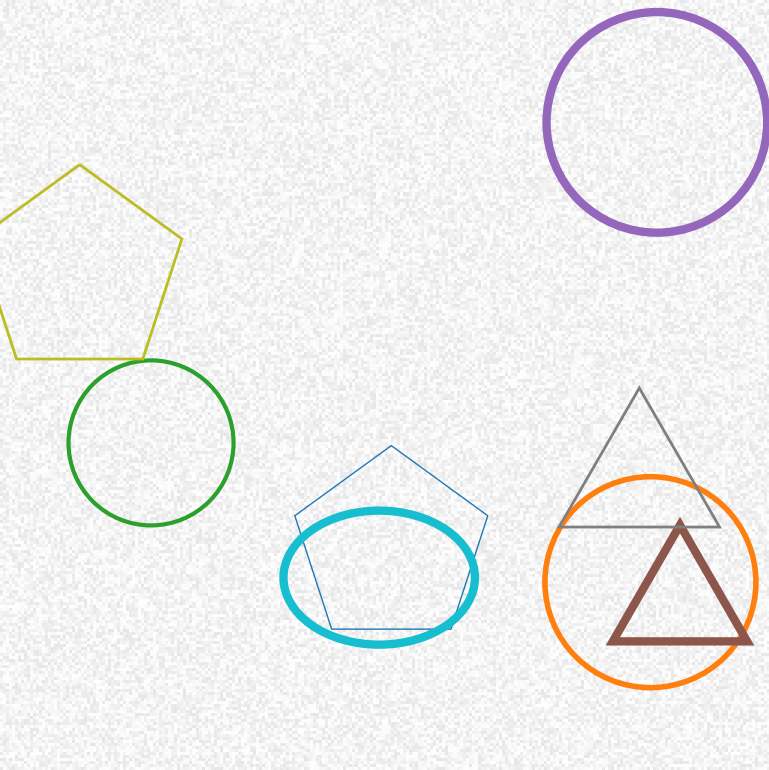[{"shape": "pentagon", "thickness": 0.5, "radius": 0.66, "center": [0.508, 0.29]}, {"shape": "circle", "thickness": 2, "radius": 0.69, "center": [0.845, 0.244]}, {"shape": "circle", "thickness": 1.5, "radius": 0.54, "center": [0.196, 0.425]}, {"shape": "circle", "thickness": 3, "radius": 0.72, "center": [0.853, 0.841]}, {"shape": "triangle", "thickness": 3, "radius": 0.5, "center": [0.883, 0.217]}, {"shape": "triangle", "thickness": 1, "radius": 0.6, "center": [0.83, 0.376]}, {"shape": "pentagon", "thickness": 1, "radius": 0.7, "center": [0.103, 0.647]}, {"shape": "oval", "thickness": 3, "radius": 0.62, "center": [0.492, 0.25]}]